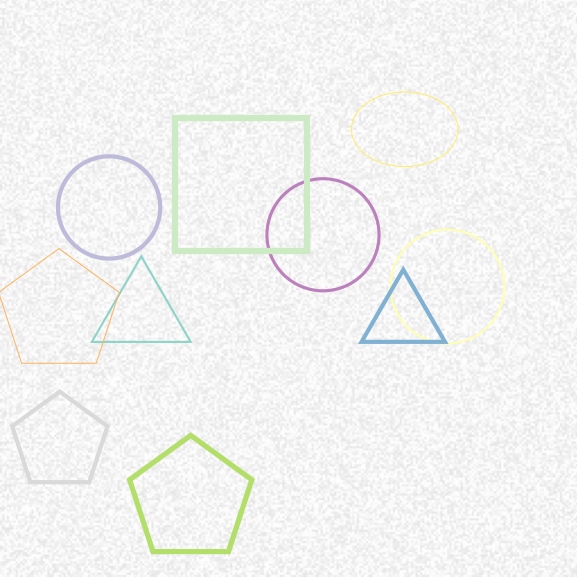[{"shape": "triangle", "thickness": 1, "radius": 0.49, "center": [0.245, 0.457]}, {"shape": "circle", "thickness": 1, "radius": 0.49, "center": [0.775, 0.503]}, {"shape": "circle", "thickness": 2, "radius": 0.44, "center": [0.189, 0.64]}, {"shape": "triangle", "thickness": 2, "radius": 0.42, "center": [0.698, 0.449]}, {"shape": "pentagon", "thickness": 0.5, "radius": 0.55, "center": [0.102, 0.459]}, {"shape": "pentagon", "thickness": 2.5, "radius": 0.56, "center": [0.33, 0.134]}, {"shape": "pentagon", "thickness": 2, "radius": 0.43, "center": [0.104, 0.234]}, {"shape": "circle", "thickness": 1.5, "radius": 0.49, "center": [0.559, 0.593]}, {"shape": "square", "thickness": 3, "radius": 0.57, "center": [0.417, 0.679]}, {"shape": "oval", "thickness": 0.5, "radius": 0.46, "center": [0.701, 0.775]}]